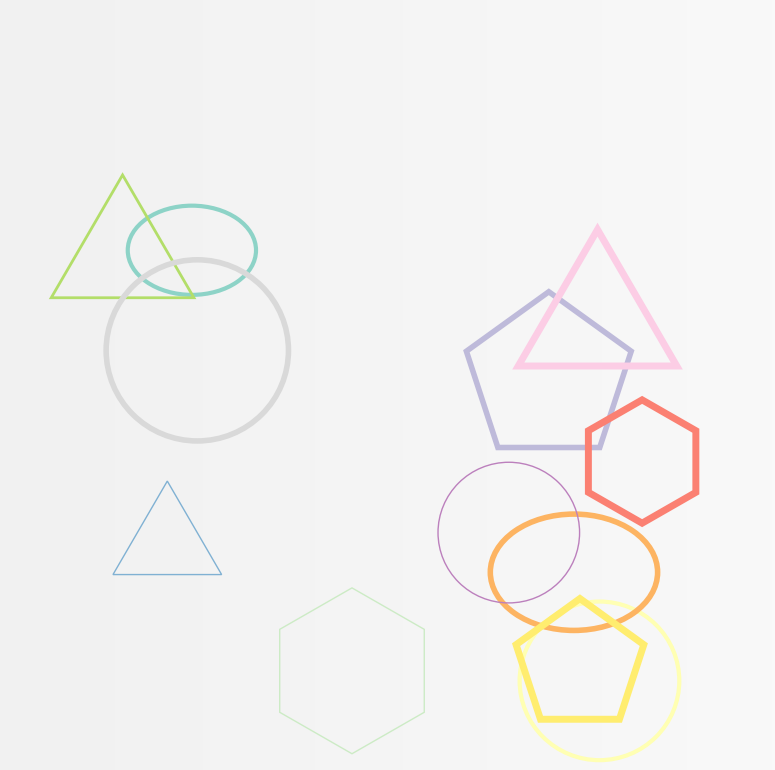[{"shape": "oval", "thickness": 1.5, "radius": 0.41, "center": [0.248, 0.675]}, {"shape": "circle", "thickness": 1.5, "radius": 0.52, "center": [0.774, 0.116]}, {"shape": "pentagon", "thickness": 2, "radius": 0.56, "center": [0.708, 0.509]}, {"shape": "hexagon", "thickness": 2.5, "radius": 0.4, "center": [0.829, 0.401]}, {"shape": "triangle", "thickness": 0.5, "radius": 0.4, "center": [0.216, 0.294]}, {"shape": "oval", "thickness": 2, "radius": 0.54, "center": [0.741, 0.257]}, {"shape": "triangle", "thickness": 1, "radius": 0.53, "center": [0.158, 0.666]}, {"shape": "triangle", "thickness": 2.5, "radius": 0.59, "center": [0.771, 0.584]}, {"shape": "circle", "thickness": 2, "radius": 0.59, "center": [0.255, 0.545]}, {"shape": "circle", "thickness": 0.5, "radius": 0.46, "center": [0.657, 0.308]}, {"shape": "hexagon", "thickness": 0.5, "radius": 0.54, "center": [0.454, 0.129]}, {"shape": "pentagon", "thickness": 2.5, "radius": 0.43, "center": [0.748, 0.136]}]